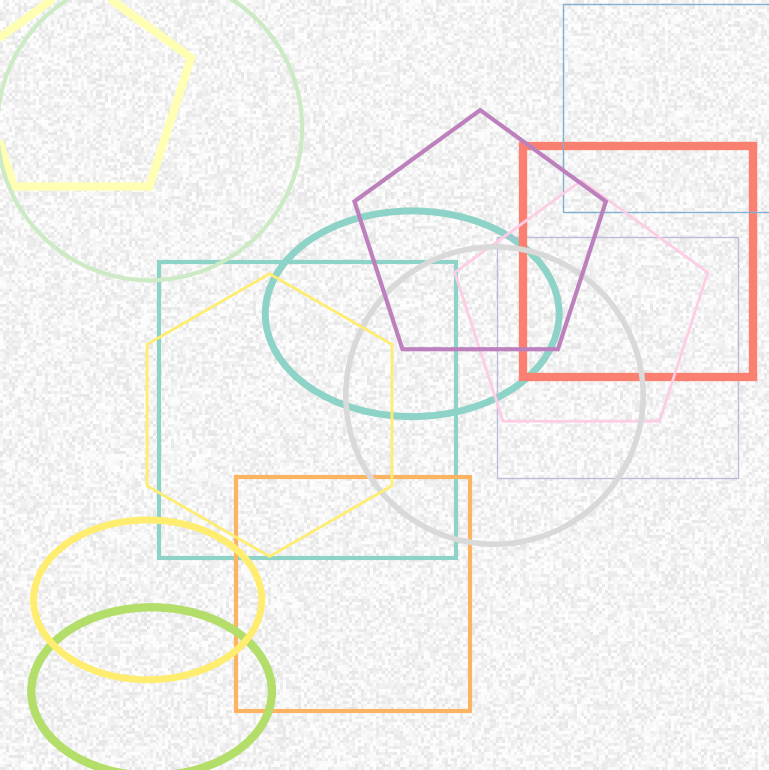[{"shape": "square", "thickness": 1.5, "radius": 0.96, "center": [0.399, 0.467]}, {"shape": "oval", "thickness": 2.5, "radius": 0.95, "center": [0.535, 0.593]}, {"shape": "pentagon", "thickness": 3, "radius": 0.75, "center": [0.106, 0.879]}, {"shape": "square", "thickness": 0.5, "radius": 0.78, "center": [0.802, 0.536]}, {"shape": "square", "thickness": 3, "radius": 0.75, "center": [0.828, 0.661]}, {"shape": "square", "thickness": 0.5, "radius": 0.68, "center": [0.867, 0.86]}, {"shape": "square", "thickness": 1.5, "radius": 0.76, "center": [0.458, 0.228]}, {"shape": "oval", "thickness": 3, "radius": 0.78, "center": [0.197, 0.102]}, {"shape": "pentagon", "thickness": 1, "radius": 0.86, "center": [0.755, 0.593]}, {"shape": "circle", "thickness": 2, "radius": 0.97, "center": [0.642, 0.486]}, {"shape": "pentagon", "thickness": 1.5, "radius": 0.86, "center": [0.624, 0.685]}, {"shape": "circle", "thickness": 1.5, "radius": 0.99, "center": [0.194, 0.834]}, {"shape": "oval", "thickness": 2.5, "radius": 0.74, "center": [0.192, 0.221]}, {"shape": "hexagon", "thickness": 1, "radius": 0.92, "center": [0.35, 0.461]}]